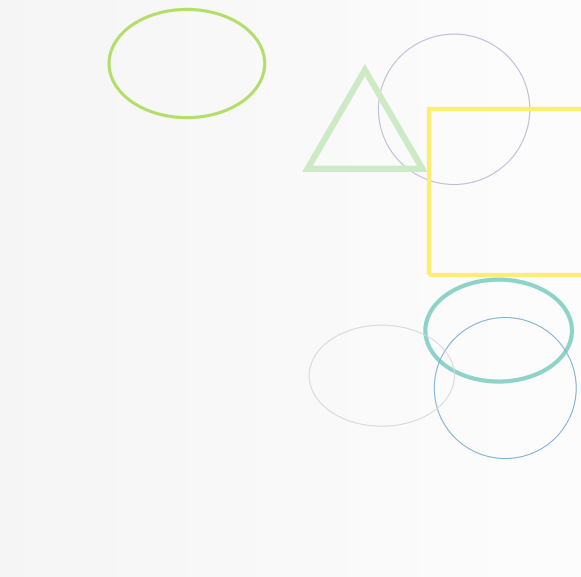[{"shape": "oval", "thickness": 2, "radius": 0.63, "center": [0.858, 0.427]}, {"shape": "circle", "thickness": 0.5, "radius": 0.65, "center": [0.781, 0.81]}, {"shape": "circle", "thickness": 0.5, "radius": 0.61, "center": [0.869, 0.327]}, {"shape": "oval", "thickness": 1.5, "radius": 0.67, "center": [0.322, 0.889]}, {"shape": "oval", "thickness": 0.5, "radius": 0.63, "center": [0.657, 0.349]}, {"shape": "triangle", "thickness": 3, "radius": 0.57, "center": [0.628, 0.764]}, {"shape": "square", "thickness": 2, "radius": 0.72, "center": [0.882, 0.667]}]